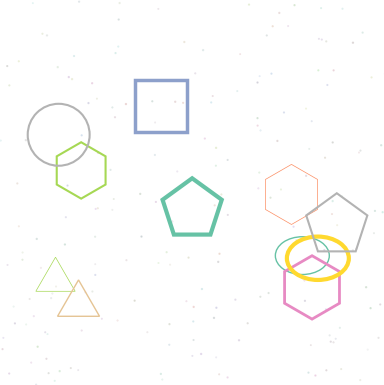[{"shape": "pentagon", "thickness": 3, "radius": 0.4, "center": [0.499, 0.456]}, {"shape": "oval", "thickness": 1, "radius": 0.35, "center": [0.785, 0.336]}, {"shape": "hexagon", "thickness": 0.5, "radius": 0.39, "center": [0.757, 0.495]}, {"shape": "square", "thickness": 2.5, "radius": 0.34, "center": [0.418, 0.724]}, {"shape": "hexagon", "thickness": 2, "radius": 0.41, "center": [0.81, 0.253]}, {"shape": "hexagon", "thickness": 1.5, "radius": 0.37, "center": [0.211, 0.557]}, {"shape": "triangle", "thickness": 0.5, "radius": 0.3, "center": [0.144, 0.273]}, {"shape": "oval", "thickness": 3, "radius": 0.4, "center": [0.826, 0.329]}, {"shape": "triangle", "thickness": 1, "radius": 0.31, "center": [0.204, 0.21]}, {"shape": "pentagon", "thickness": 1.5, "radius": 0.42, "center": [0.875, 0.415]}, {"shape": "circle", "thickness": 1.5, "radius": 0.4, "center": [0.152, 0.65]}]